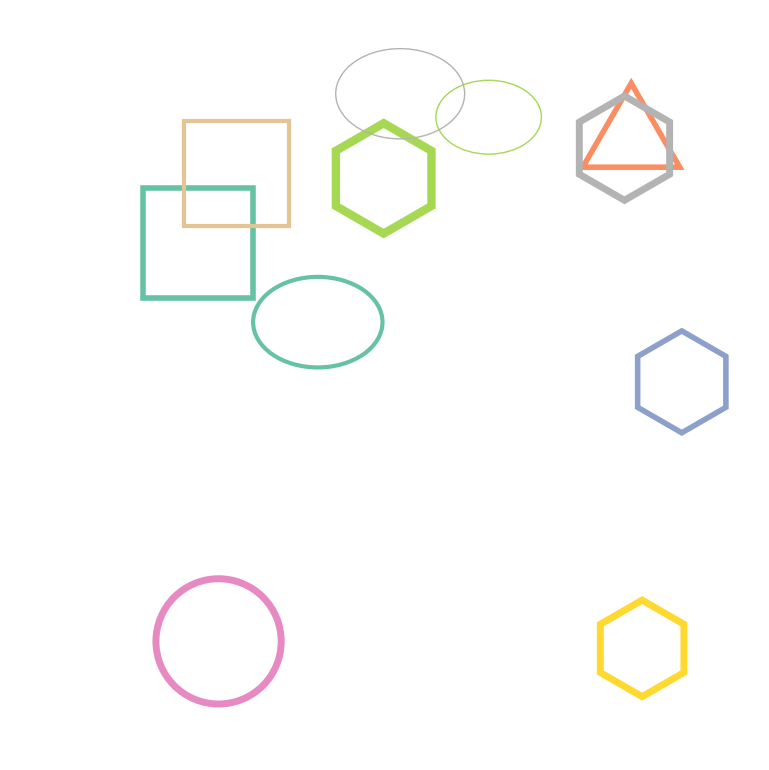[{"shape": "square", "thickness": 2, "radius": 0.36, "center": [0.257, 0.684]}, {"shape": "oval", "thickness": 1.5, "radius": 0.42, "center": [0.413, 0.582]}, {"shape": "triangle", "thickness": 2, "radius": 0.36, "center": [0.82, 0.819]}, {"shape": "hexagon", "thickness": 2, "radius": 0.33, "center": [0.885, 0.504]}, {"shape": "circle", "thickness": 2.5, "radius": 0.41, "center": [0.284, 0.167]}, {"shape": "oval", "thickness": 0.5, "radius": 0.34, "center": [0.635, 0.848]}, {"shape": "hexagon", "thickness": 3, "radius": 0.36, "center": [0.498, 0.768]}, {"shape": "hexagon", "thickness": 2.5, "radius": 0.31, "center": [0.834, 0.158]}, {"shape": "square", "thickness": 1.5, "radius": 0.34, "center": [0.307, 0.775]}, {"shape": "hexagon", "thickness": 2.5, "radius": 0.34, "center": [0.811, 0.808]}, {"shape": "oval", "thickness": 0.5, "radius": 0.42, "center": [0.52, 0.878]}]